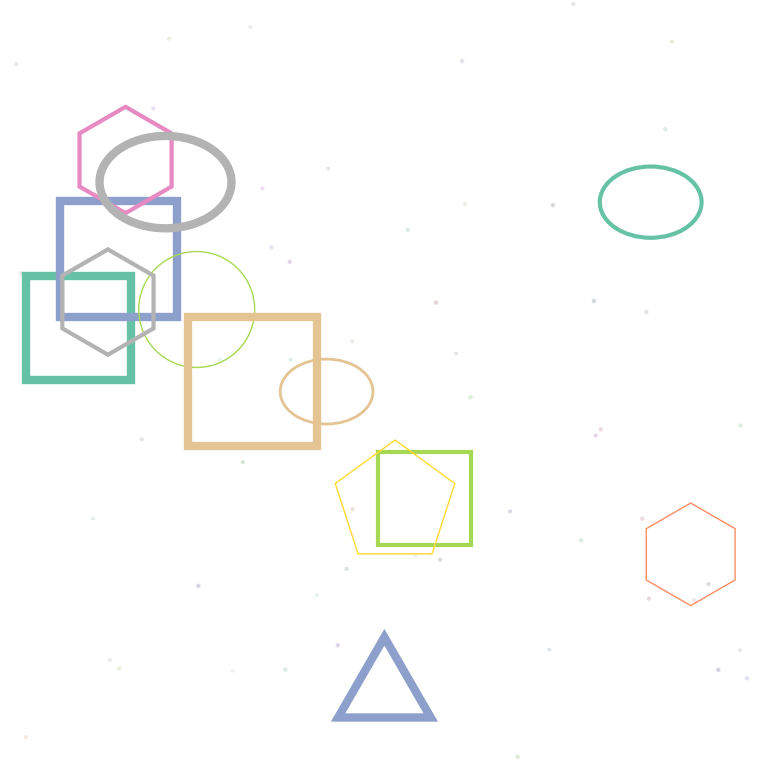[{"shape": "oval", "thickness": 1.5, "radius": 0.33, "center": [0.845, 0.737]}, {"shape": "square", "thickness": 3, "radius": 0.34, "center": [0.102, 0.574]}, {"shape": "hexagon", "thickness": 0.5, "radius": 0.33, "center": [0.897, 0.28]}, {"shape": "square", "thickness": 3, "radius": 0.38, "center": [0.154, 0.664]}, {"shape": "triangle", "thickness": 3, "radius": 0.35, "center": [0.499, 0.103]}, {"shape": "hexagon", "thickness": 1.5, "radius": 0.35, "center": [0.163, 0.792]}, {"shape": "square", "thickness": 1.5, "radius": 0.3, "center": [0.551, 0.353]}, {"shape": "circle", "thickness": 0.5, "radius": 0.38, "center": [0.255, 0.598]}, {"shape": "pentagon", "thickness": 0.5, "radius": 0.41, "center": [0.513, 0.347]}, {"shape": "square", "thickness": 3, "radius": 0.42, "center": [0.328, 0.504]}, {"shape": "oval", "thickness": 1, "radius": 0.3, "center": [0.424, 0.491]}, {"shape": "oval", "thickness": 3, "radius": 0.43, "center": [0.215, 0.763]}, {"shape": "hexagon", "thickness": 1.5, "radius": 0.34, "center": [0.14, 0.608]}]